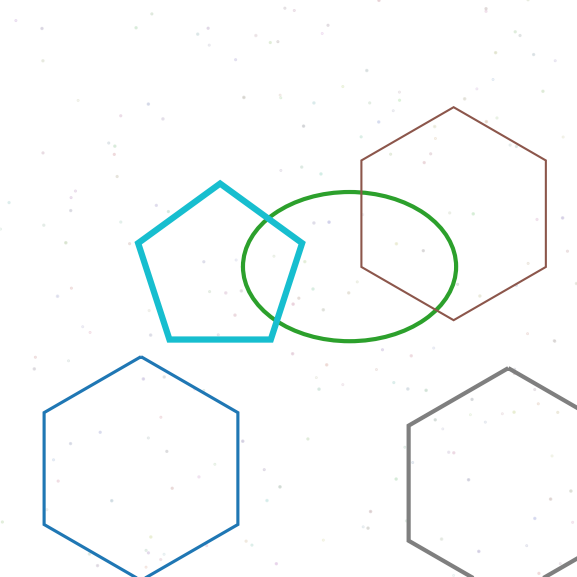[{"shape": "hexagon", "thickness": 1.5, "radius": 0.97, "center": [0.244, 0.188]}, {"shape": "oval", "thickness": 2, "radius": 0.92, "center": [0.605, 0.537]}, {"shape": "hexagon", "thickness": 1, "radius": 0.92, "center": [0.786, 0.629]}, {"shape": "hexagon", "thickness": 2, "radius": 1.0, "center": [0.88, 0.162]}, {"shape": "pentagon", "thickness": 3, "radius": 0.75, "center": [0.381, 0.532]}]